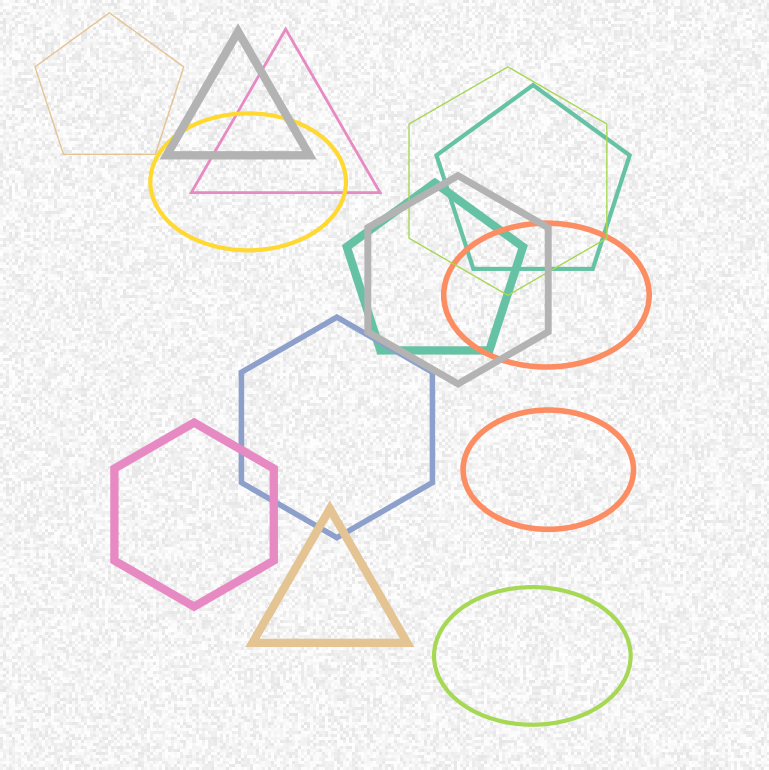[{"shape": "pentagon", "thickness": 3, "radius": 0.6, "center": [0.565, 0.642]}, {"shape": "pentagon", "thickness": 1.5, "radius": 0.66, "center": [0.692, 0.758]}, {"shape": "oval", "thickness": 2, "radius": 0.67, "center": [0.71, 0.617]}, {"shape": "oval", "thickness": 2, "radius": 0.55, "center": [0.712, 0.39]}, {"shape": "hexagon", "thickness": 2, "radius": 0.72, "center": [0.438, 0.445]}, {"shape": "hexagon", "thickness": 3, "radius": 0.6, "center": [0.252, 0.332]}, {"shape": "triangle", "thickness": 1, "radius": 0.71, "center": [0.371, 0.821]}, {"shape": "hexagon", "thickness": 0.5, "radius": 0.74, "center": [0.66, 0.765]}, {"shape": "oval", "thickness": 1.5, "radius": 0.64, "center": [0.691, 0.148]}, {"shape": "oval", "thickness": 1.5, "radius": 0.64, "center": [0.322, 0.764]}, {"shape": "triangle", "thickness": 3, "radius": 0.58, "center": [0.428, 0.223]}, {"shape": "pentagon", "thickness": 0.5, "radius": 0.51, "center": [0.142, 0.882]}, {"shape": "triangle", "thickness": 3, "radius": 0.54, "center": [0.309, 0.852]}, {"shape": "hexagon", "thickness": 2.5, "radius": 0.68, "center": [0.595, 0.637]}]